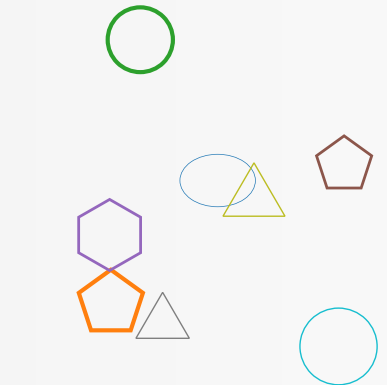[{"shape": "oval", "thickness": 0.5, "radius": 0.49, "center": [0.562, 0.531]}, {"shape": "pentagon", "thickness": 3, "radius": 0.43, "center": [0.286, 0.212]}, {"shape": "circle", "thickness": 3, "radius": 0.42, "center": [0.362, 0.897]}, {"shape": "hexagon", "thickness": 2, "radius": 0.46, "center": [0.283, 0.39]}, {"shape": "pentagon", "thickness": 2, "radius": 0.37, "center": [0.888, 0.572]}, {"shape": "triangle", "thickness": 1, "radius": 0.4, "center": [0.42, 0.161]}, {"shape": "triangle", "thickness": 1, "radius": 0.46, "center": [0.655, 0.485]}, {"shape": "circle", "thickness": 1, "radius": 0.5, "center": [0.874, 0.1]}]